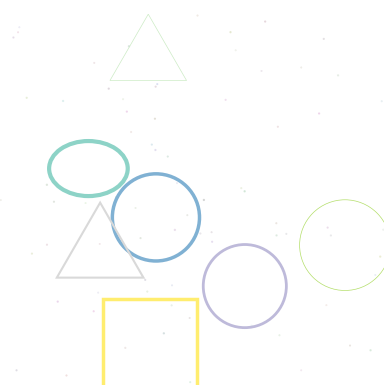[{"shape": "oval", "thickness": 3, "radius": 0.51, "center": [0.23, 0.562]}, {"shape": "circle", "thickness": 2, "radius": 0.54, "center": [0.636, 0.257]}, {"shape": "circle", "thickness": 2.5, "radius": 0.57, "center": [0.405, 0.435]}, {"shape": "circle", "thickness": 0.5, "radius": 0.59, "center": [0.896, 0.363]}, {"shape": "triangle", "thickness": 1.5, "radius": 0.65, "center": [0.26, 0.344]}, {"shape": "triangle", "thickness": 0.5, "radius": 0.57, "center": [0.385, 0.848]}, {"shape": "square", "thickness": 2.5, "radius": 0.61, "center": [0.389, 0.101]}]